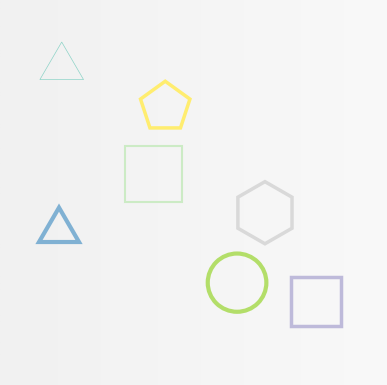[{"shape": "triangle", "thickness": 0.5, "radius": 0.33, "center": [0.159, 0.826]}, {"shape": "square", "thickness": 2.5, "radius": 0.32, "center": [0.815, 0.217]}, {"shape": "triangle", "thickness": 3, "radius": 0.3, "center": [0.152, 0.401]}, {"shape": "circle", "thickness": 3, "radius": 0.38, "center": [0.612, 0.266]}, {"shape": "hexagon", "thickness": 2.5, "radius": 0.4, "center": [0.684, 0.448]}, {"shape": "square", "thickness": 1.5, "radius": 0.37, "center": [0.396, 0.549]}, {"shape": "pentagon", "thickness": 2.5, "radius": 0.34, "center": [0.426, 0.722]}]